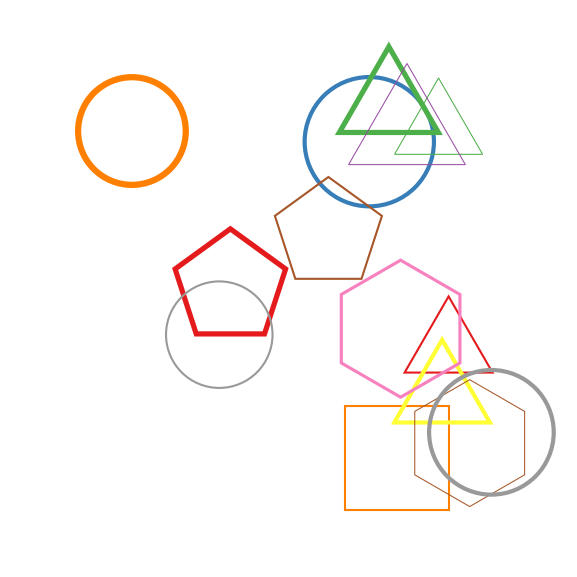[{"shape": "triangle", "thickness": 1, "radius": 0.44, "center": [0.777, 0.398]}, {"shape": "pentagon", "thickness": 2.5, "radius": 0.5, "center": [0.399, 0.502]}, {"shape": "circle", "thickness": 2, "radius": 0.56, "center": [0.639, 0.754]}, {"shape": "triangle", "thickness": 0.5, "radius": 0.44, "center": [0.759, 0.776]}, {"shape": "triangle", "thickness": 2.5, "radius": 0.49, "center": [0.673, 0.819]}, {"shape": "triangle", "thickness": 0.5, "radius": 0.58, "center": [0.705, 0.772]}, {"shape": "square", "thickness": 1, "radius": 0.45, "center": [0.687, 0.206]}, {"shape": "circle", "thickness": 3, "radius": 0.47, "center": [0.228, 0.772]}, {"shape": "triangle", "thickness": 2, "radius": 0.48, "center": [0.766, 0.315]}, {"shape": "hexagon", "thickness": 0.5, "radius": 0.55, "center": [0.813, 0.232]}, {"shape": "pentagon", "thickness": 1, "radius": 0.49, "center": [0.569, 0.595]}, {"shape": "hexagon", "thickness": 1.5, "radius": 0.59, "center": [0.694, 0.43]}, {"shape": "circle", "thickness": 1, "radius": 0.46, "center": [0.38, 0.42]}, {"shape": "circle", "thickness": 2, "radius": 0.54, "center": [0.851, 0.251]}]